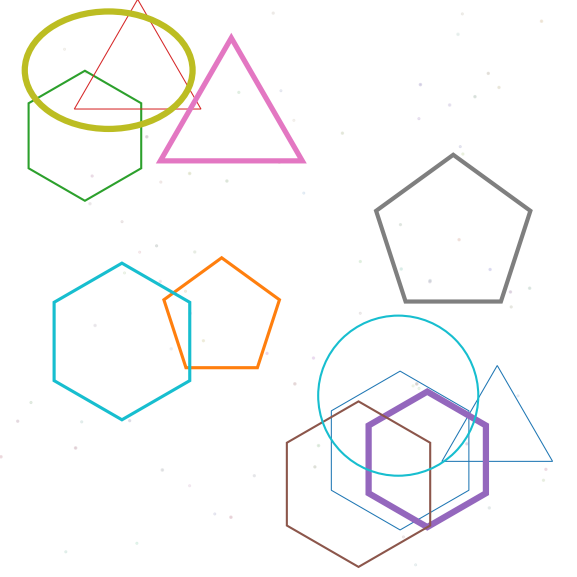[{"shape": "hexagon", "thickness": 0.5, "radius": 0.69, "center": [0.693, 0.219]}, {"shape": "triangle", "thickness": 0.5, "radius": 0.55, "center": [0.861, 0.256]}, {"shape": "pentagon", "thickness": 1.5, "radius": 0.53, "center": [0.384, 0.448]}, {"shape": "hexagon", "thickness": 1, "radius": 0.56, "center": [0.147, 0.764]}, {"shape": "triangle", "thickness": 0.5, "radius": 0.63, "center": [0.238, 0.874]}, {"shape": "hexagon", "thickness": 3, "radius": 0.59, "center": [0.74, 0.204]}, {"shape": "hexagon", "thickness": 1, "radius": 0.72, "center": [0.621, 0.161]}, {"shape": "triangle", "thickness": 2.5, "radius": 0.71, "center": [0.401, 0.792]}, {"shape": "pentagon", "thickness": 2, "radius": 0.7, "center": [0.785, 0.591]}, {"shape": "oval", "thickness": 3, "radius": 0.73, "center": [0.188, 0.878]}, {"shape": "circle", "thickness": 1, "radius": 0.69, "center": [0.69, 0.314]}, {"shape": "hexagon", "thickness": 1.5, "radius": 0.68, "center": [0.211, 0.408]}]